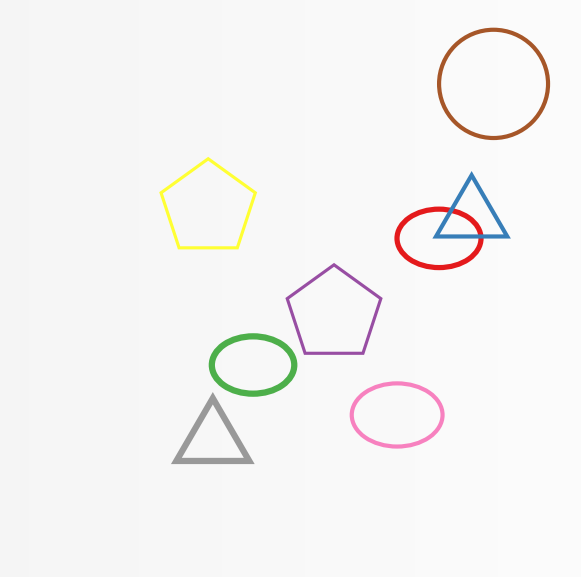[{"shape": "oval", "thickness": 2.5, "radius": 0.36, "center": [0.755, 0.586]}, {"shape": "triangle", "thickness": 2, "radius": 0.35, "center": [0.811, 0.625]}, {"shape": "oval", "thickness": 3, "radius": 0.35, "center": [0.435, 0.367]}, {"shape": "pentagon", "thickness": 1.5, "radius": 0.42, "center": [0.575, 0.456]}, {"shape": "pentagon", "thickness": 1.5, "radius": 0.43, "center": [0.358, 0.639]}, {"shape": "circle", "thickness": 2, "radius": 0.47, "center": [0.849, 0.854]}, {"shape": "oval", "thickness": 2, "radius": 0.39, "center": [0.683, 0.281]}, {"shape": "triangle", "thickness": 3, "radius": 0.36, "center": [0.366, 0.237]}]